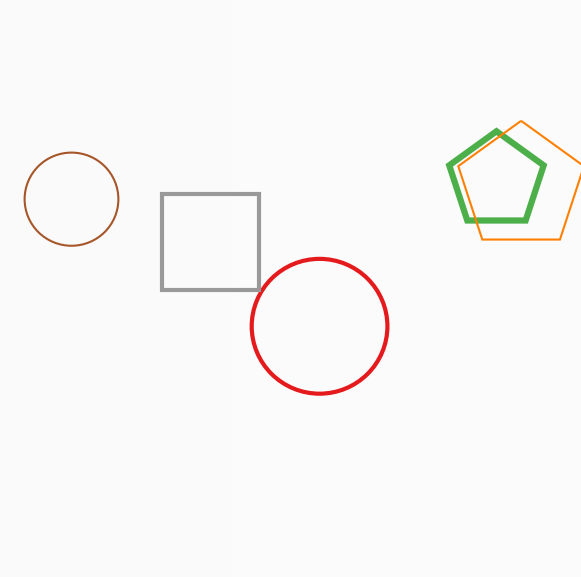[{"shape": "circle", "thickness": 2, "radius": 0.58, "center": [0.55, 0.434]}, {"shape": "pentagon", "thickness": 3, "radius": 0.43, "center": [0.854, 0.686]}, {"shape": "pentagon", "thickness": 1, "radius": 0.57, "center": [0.897, 0.676]}, {"shape": "circle", "thickness": 1, "radius": 0.4, "center": [0.123, 0.654]}, {"shape": "square", "thickness": 2, "radius": 0.42, "center": [0.362, 0.579]}]